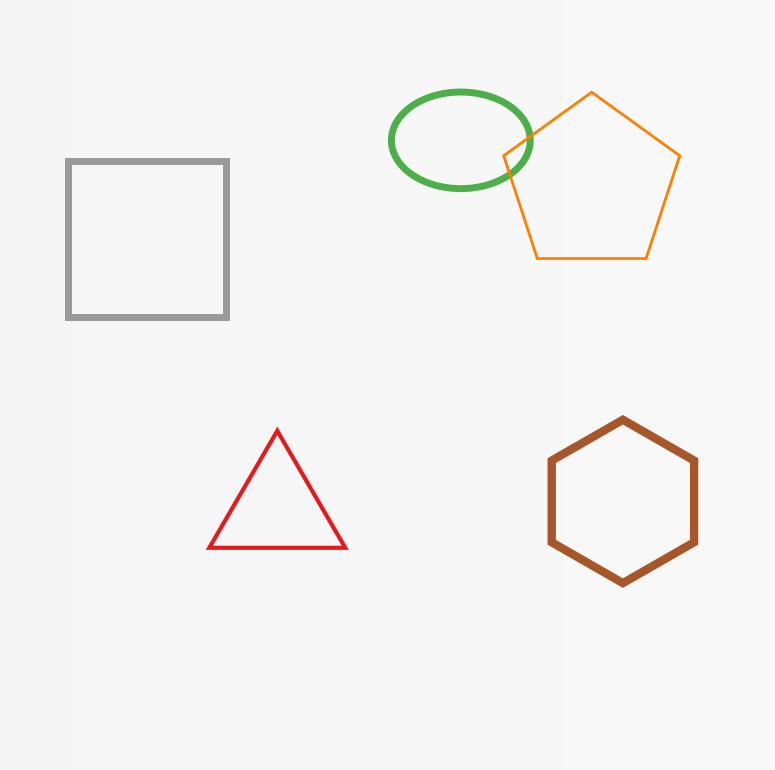[{"shape": "triangle", "thickness": 1.5, "radius": 0.51, "center": [0.358, 0.339]}, {"shape": "oval", "thickness": 2.5, "radius": 0.45, "center": [0.595, 0.818]}, {"shape": "pentagon", "thickness": 1, "radius": 0.6, "center": [0.763, 0.761]}, {"shape": "hexagon", "thickness": 3, "radius": 0.53, "center": [0.804, 0.349]}, {"shape": "square", "thickness": 2.5, "radius": 0.51, "center": [0.189, 0.69]}]